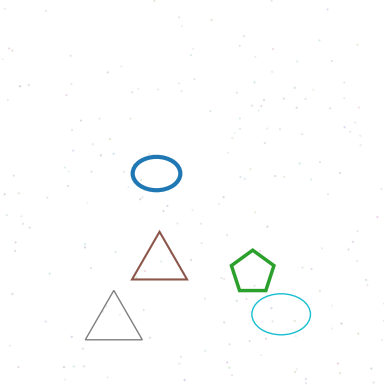[{"shape": "oval", "thickness": 3, "radius": 0.31, "center": [0.407, 0.549]}, {"shape": "pentagon", "thickness": 2.5, "radius": 0.29, "center": [0.656, 0.292]}, {"shape": "triangle", "thickness": 1.5, "radius": 0.41, "center": [0.414, 0.315]}, {"shape": "triangle", "thickness": 1, "radius": 0.43, "center": [0.296, 0.16]}, {"shape": "oval", "thickness": 1, "radius": 0.38, "center": [0.73, 0.184]}]